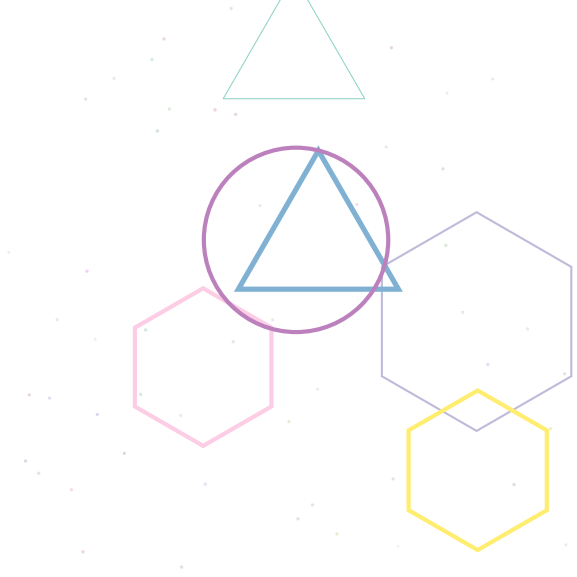[{"shape": "triangle", "thickness": 0.5, "radius": 0.71, "center": [0.509, 0.899]}, {"shape": "hexagon", "thickness": 1, "radius": 0.95, "center": [0.825, 0.442]}, {"shape": "triangle", "thickness": 2.5, "radius": 0.8, "center": [0.551, 0.578]}, {"shape": "hexagon", "thickness": 2, "radius": 0.68, "center": [0.352, 0.363]}, {"shape": "circle", "thickness": 2, "radius": 0.8, "center": [0.513, 0.584]}, {"shape": "hexagon", "thickness": 2, "radius": 0.69, "center": [0.827, 0.185]}]